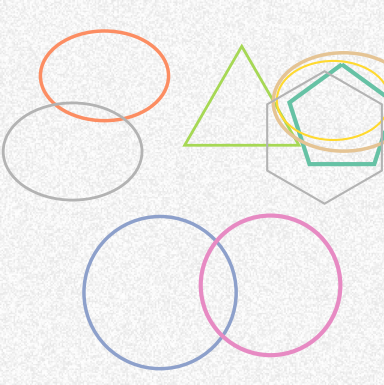[{"shape": "pentagon", "thickness": 3, "radius": 0.72, "center": [0.888, 0.69]}, {"shape": "oval", "thickness": 2.5, "radius": 0.83, "center": [0.271, 0.803]}, {"shape": "circle", "thickness": 2.5, "radius": 0.99, "center": [0.416, 0.24]}, {"shape": "circle", "thickness": 3, "radius": 0.91, "center": [0.703, 0.259]}, {"shape": "triangle", "thickness": 2, "radius": 0.86, "center": [0.628, 0.708]}, {"shape": "oval", "thickness": 1.5, "radius": 0.73, "center": [0.866, 0.739]}, {"shape": "oval", "thickness": 2.5, "radius": 0.91, "center": [0.892, 0.735]}, {"shape": "oval", "thickness": 2, "radius": 0.9, "center": [0.189, 0.606]}, {"shape": "hexagon", "thickness": 1.5, "radius": 0.86, "center": [0.843, 0.643]}]